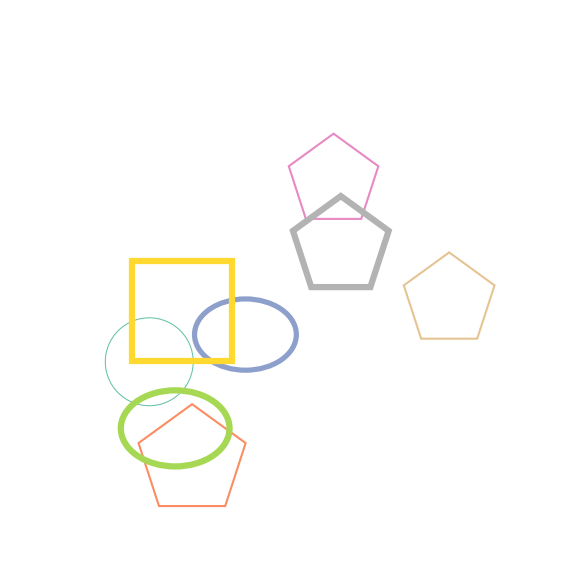[{"shape": "circle", "thickness": 0.5, "radius": 0.38, "center": [0.258, 0.373]}, {"shape": "pentagon", "thickness": 1, "radius": 0.49, "center": [0.333, 0.202]}, {"shape": "oval", "thickness": 2.5, "radius": 0.44, "center": [0.425, 0.42]}, {"shape": "pentagon", "thickness": 1, "radius": 0.41, "center": [0.578, 0.686]}, {"shape": "oval", "thickness": 3, "radius": 0.47, "center": [0.303, 0.257]}, {"shape": "square", "thickness": 3, "radius": 0.44, "center": [0.315, 0.461]}, {"shape": "pentagon", "thickness": 1, "radius": 0.41, "center": [0.778, 0.479]}, {"shape": "pentagon", "thickness": 3, "radius": 0.44, "center": [0.59, 0.573]}]